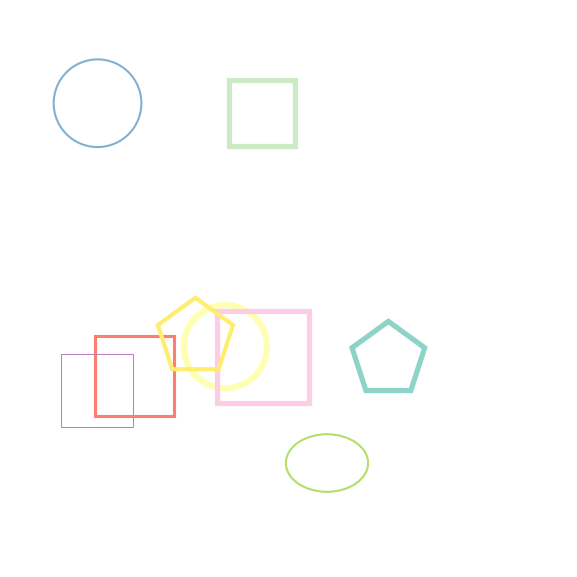[{"shape": "pentagon", "thickness": 2.5, "radius": 0.33, "center": [0.672, 0.376]}, {"shape": "circle", "thickness": 3, "radius": 0.36, "center": [0.39, 0.399]}, {"shape": "square", "thickness": 1.5, "radius": 0.34, "center": [0.233, 0.348]}, {"shape": "circle", "thickness": 1, "radius": 0.38, "center": [0.169, 0.82]}, {"shape": "oval", "thickness": 1, "radius": 0.36, "center": [0.566, 0.197]}, {"shape": "square", "thickness": 2.5, "radius": 0.4, "center": [0.456, 0.381]}, {"shape": "square", "thickness": 0.5, "radius": 0.31, "center": [0.168, 0.323]}, {"shape": "square", "thickness": 2.5, "radius": 0.29, "center": [0.453, 0.804]}, {"shape": "pentagon", "thickness": 2, "radius": 0.34, "center": [0.338, 0.415]}]